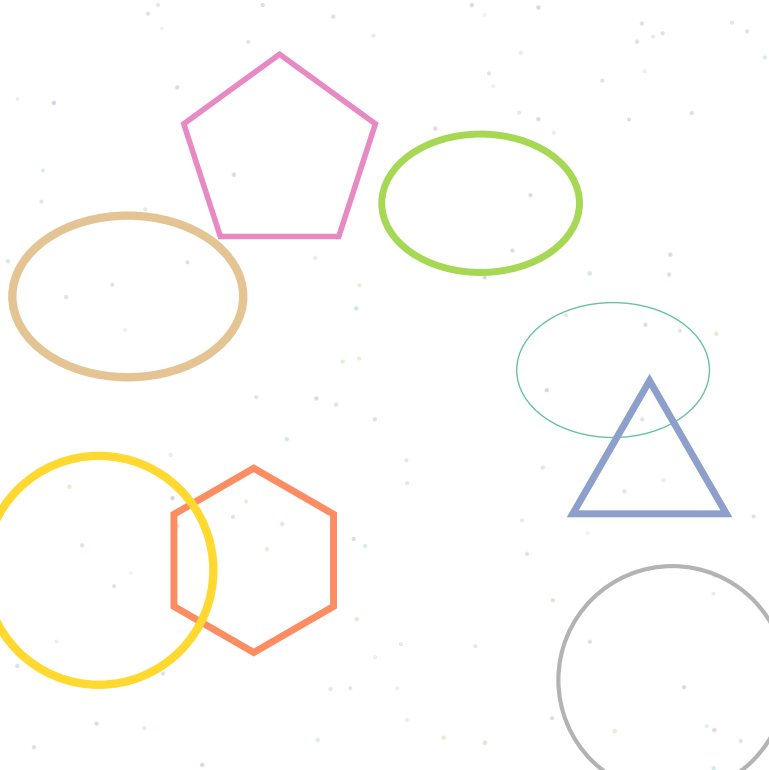[{"shape": "oval", "thickness": 0.5, "radius": 0.63, "center": [0.796, 0.519]}, {"shape": "hexagon", "thickness": 2.5, "radius": 0.6, "center": [0.33, 0.272]}, {"shape": "triangle", "thickness": 2.5, "radius": 0.58, "center": [0.844, 0.39]}, {"shape": "pentagon", "thickness": 2, "radius": 0.65, "center": [0.363, 0.799]}, {"shape": "oval", "thickness": 2.5, "radius": 0.64, "center": [0.624, 0.736]}, {"shape": "circle", "thickness": 3, "radius": 0.74, "center": [0.128, 0.259]}, {"shape": "oval", "thickness": 3, "radius": 0.75, "center": [0.166, 0.615]}, {"shape": "circle", "thickness": 1.5, "radius": 0.74, "center": [0.873, 0.117]}]